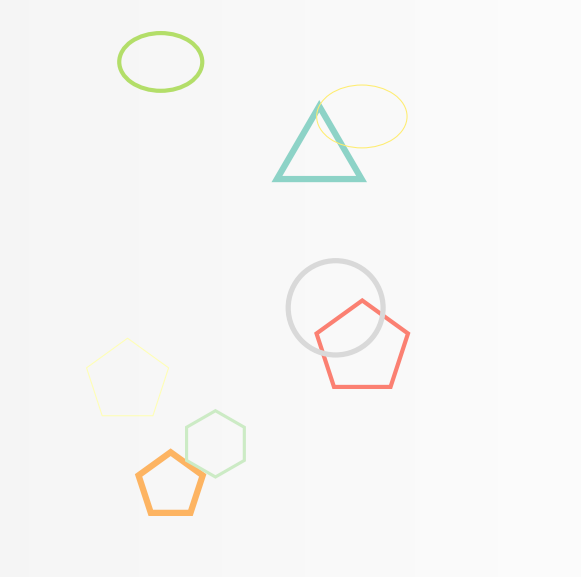[{"shape": "triangle", "thickness": 3, "radius": 0.42, "center": [0.549, 0.731]}, {"shape": "pentagon", "thickness": 0.5, "radius": 0.37, "center": [0.219, 0.339]}, {"shape": "pentagon", "thickness": 2, "radius": 0.41, "center": [0.623, 0.396]}, {"shape": "pentagon", "thickness": 3, "radius": 0.29, "center": [0.294, 0.158]}, {"shape": "oval", "thickness": 2, "radius": 0.36, "center": [0.277, 0.892]}, {"shape": "circle", "thickness": 2.5, "radius": 0.41, "center": [0.577, 0.466]}, {"shape": "hexagon", "thickness": 1.5, "radius": 0.29, "center": [0.371, 0.231]}, {"shape": "oval", "thickness": 0.5, "radius": 0.39, "center": [0.623, 0.797]}]